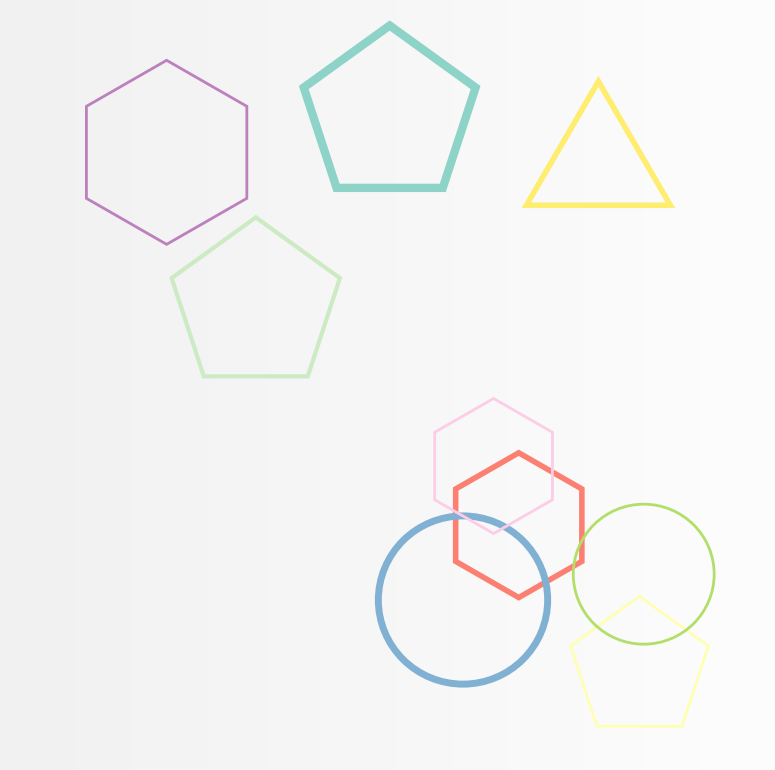[{"shape": "pentagon", "thickness": 3, "radius": 0.58, "center": [0.503, 0.85]}, {"shape": "pentagon", "thickness": 1, "radius": 0.47, "center": [0.825, 0.132]}, {"shape": "hexagon", "thickness": 2, "radius": 0.47, "center": [0.669, 0.318]}, {"shape": "circle", "thickness": 2.5, "radius": 0.55, "center": [0.597, 0.221]}, {"shape": "circle", "thickness": 1, "radius": 0.45, "center": [0.831, 0.254]}, {"shape": "hexagon", "thickness": 1, "radius": 0.44, "center": [0.637, 0.395]}, {"shape": "hexagon", "thickness": 1, "radius": 0.6, "center": [0.215, 0.802]}, {"shape": "pentagon", "thickness": 1.5, "radius": 0.57, "center": [0.33, 0.604]}, {"shape": "triangle", "thickness": 2, "radius": 0.54, "center": [0.772, 0.787]}]